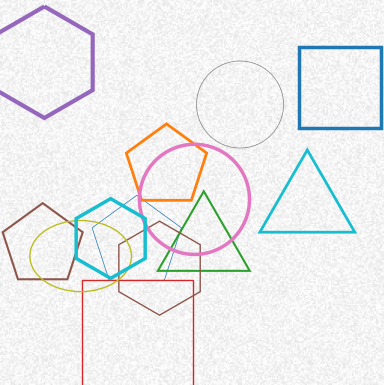[{"shape": "square", "thickness": 2.5, "radius": 0.53, "center": [0.883, 0.772]}, {"shape": "pentagon", "thickness": 0.5, "radius": 0.61, "center": [0.355, 0.371]}, {"shape": "pentagon", "thickness": 2, "radius": 0.55, "center": [0.432, 0.569]}, {"shape": "triangle", "thickness": 1.5, "radius": 0.69, "center": [0.529, 0.365]}, {"shape": "square", "thickness": 1, "radius": 0.72, "center": [0.357, 0.127]}, {"shape": "hexagon", "thickness": 3, "radius": 0.72, "center": [0.115, 0.838]}, {"shape": "hexagon", "thickness": 1, "radius": 0.61, "center": [0.414, 0.303]}, {"shape": "pentagon", "thickness": 1.5, "radius": 0.55, "center": [0.111, 0.363]}, {"shape": "circle", "thickness": 2.5, "radius": 0.72, "center": [0.505, 0.482]}, {"shape": "circle", "thickness": 0.5, "radius": 0.57, "center": [0.623, 0.729]}, {"shape": "oval", "thickness": 1, "radius": 0.66, "center": [0.21, 0.335]}, {"shape": "hexagon", "thickness": 2.5, "radius": 0.52, "center": [0.287, 0.381]}, {"shape": "triangle", "thickness": 2, "radius": 0.71, "center": [0.798, 0.468]}]